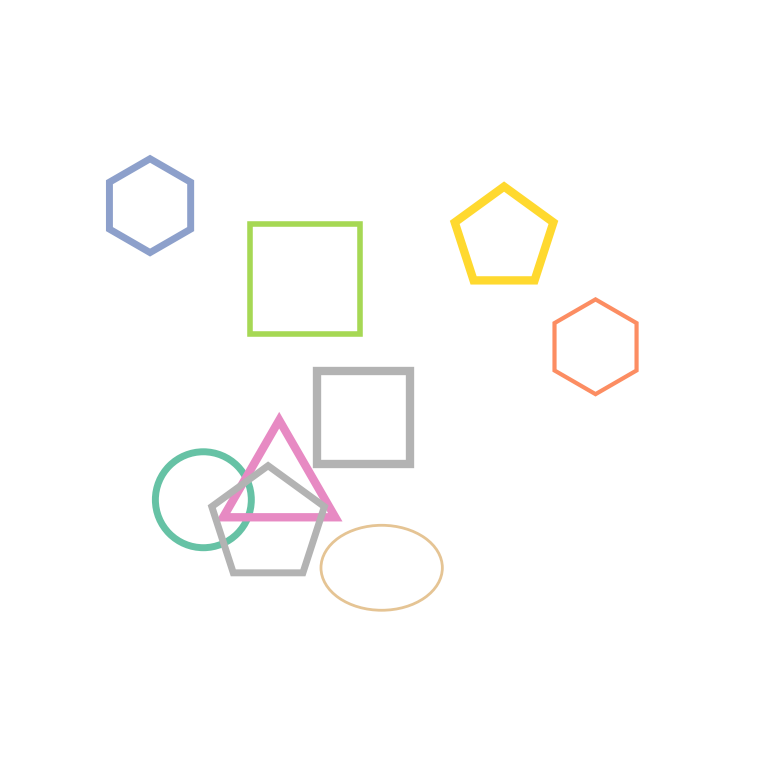[{"shape": "circle", "thickness": 2.5, "radius": 0.31, "center": [0.264, 0.351]}, {"shape": "hexagon", "thickness": 1.5, "radius": 0.31, "center": [0.773, 0.55]}, {"shape": "hexagon", "thickness": 2.5, "radius": 0.3, "center": [0.195, 0.733]}, {"shape": "triangle", "thickness": 3, "radius": 0.42, "center": [0.363, 0.37]}, {"shape": "square", "thickness": 2, "radius": 0.36, "center": [0.396, 0.637]}, {"shape": "pentagon", "thickness": 3, "radius": 0.34, "center": [0.655, 0.69]}, {"shape": "oval", "thickness": 1, "radius": 0.39, "center": [0.496, 0.263]}, {"shape": "pentagon", "thickness": 2.5, "radius": 0.38, "center": [0.348, 0.318]}, {"shape": "square", "thickness": 3, "radius": 0.3, "center": [0.472, 0.458]}]